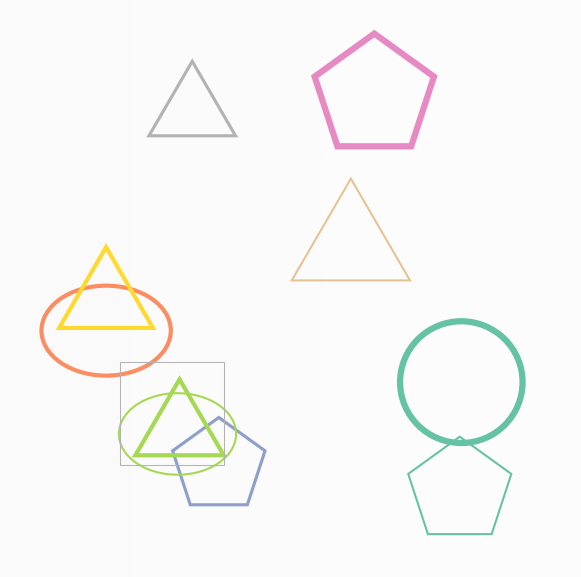[{"shape": "circle", "thickness": 3, "radius": 0.53, "center": [0.794, 0.337]}, {"shape": "pentagon", "thickness": 1, "radius": 0.47, "center": [0.791, 0.15]}, {"shape": "oval", "thickness": 2, "radius": 0.56, "center": [0.183, 0.427]}, {"shape": "pentagon", "thickness": 1.5, "radius": 0.42, "center": [0.376, 0.193]}, {"shape": "pentagon", "thickness": 3, "radius": 0.54, "center": [0.644, 0.833]}, {"shape": "triangle", "thickness": 2, "radius": 0.44, "center": [0.309, 0.255]}, {"shape": "oval", "thickness": 1, "radius": 0.5, "center": [0.305, 0.248]}, {"shape": "triangle", "thickness": 2, "radius": 0.47, "center": [0.182, 0.478]}, {"shape": "triangle", "thickness": 1, "radius": 0.59, "center": [0.604, 0.572]}, {"shape": "square", "thickness": 0.5, "radius": 0.45, "center": [0.296, 0.283]}, {"shape": "triangle", "thickness": 1.5, "radius": 0.43, "center": [0.331, 0.807]}]